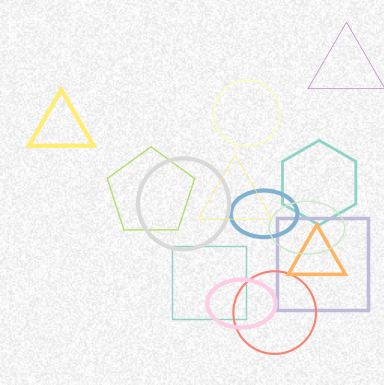[{"shape": "square", "thickness": 1, "radius": 0.48, "center": [0.543, 0.266]}, {"shape": "hexagon", "thickness": 2, "radius": 0.55, "center": [0.829, 0.525]}, {"shape": "circle", "thickness": 1, "radius": 0.43, "center": [0.641, 0.706]}, {"shape": "square", "thickness": 2.5, "radius": 0.59, "center": [0.837, 0.314]}, {"shape": "circle", "thickness": 1.5, "radius": 0.54, "center": [0.713, 0.188]}, {"shape": "oval", "thickness": 3, "radius": 0.43, "center": [0.686, 0.445]}, {"shape": "triangle", "thickness": 2.5, "radius": 0.43, "center": [0.823, 0.33]}, {"shape": "pentagon", "thickness": 1, "radius": 0.6, "center": [0.392, 0.499]}, {"shape": "oval", "thickness": 3, "radius": 0.44, "center": [0.627, 0.212]}, {"shape": "circle", "thickness": 3, "radius": 0.59, "center": [0.477, 0.471]}, {"shape": "triangle", "thickness": 0.5, "radius": 0.58, "center": [0.9, 0.827]}, {"shape": "oval", "thickness": 1, "radius": 0.49, "center": [0.797, 0.409]}, {"shape": "triangle", "thickness": 0.5, "radius": 0.56, "center": [0.611, 0.486]}, {"shape": "triangle", "thickness": 3, "radius": 0.48, "center": [0.159, 0.67]}]